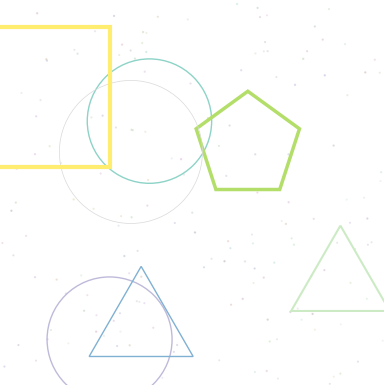[{"shape": "circle", "thickness": 1, "radius": 0.81, "center": [0.388, 0.685]}, {"shape": "circle", "thickness": 1, "radius": 0.81, "center": [0.285, 0.118]}, {"shape": "triangle", "thickness": 1, "radius": 0.78, "center": [0.367, 0.152]}, {"shape": "pentagon", "thickness": 2.5, "radius": 0.71, "center": [0.644, 0.622]}, {"shape": "circle", "thickness": 0.5, "radius": 0.93, "center": [0.34, 0.605]}, {"shape": "triangle", "thickness": 1.5, "radius": 0.74, "center": [0.884, 0.266]}, {"shape": "square", "thickness": 3, "radius": 0.91, "center": [0.105, 0.747]}]